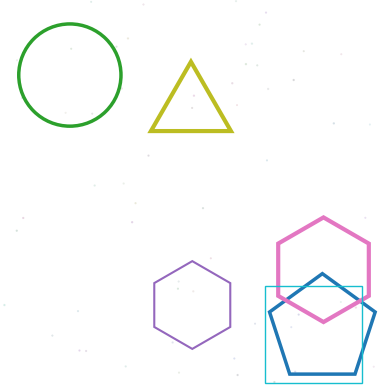[{"shape": "pentagon", "thickness": 2.5, "radius": 0.72, "center": [0.837, 0.145]}, {"shape": "circle", "thickness": 2.5, "radius": 0.66, "center": [0.181, 0.805]}, {"shape": "hexagon", "thickness": 1.5, "radius": 0.57, "center": [0.499, 0.208]}, {"shape": "hexagon", "thickness": 3, "radius": 0.68, "center": [0.84, 0.299]}, {"shape": "triangle", "thickness": 3, "radius": 0.6, "center": [0.496, 0.72]}, {"shape": "square", "thickness": 1, "radius": 0.63, "center": [0.814, 0.131]}]